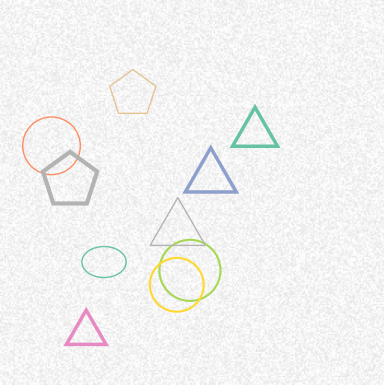[{"shape": "oval", "thickness": 1, "radius": 0.29, "center": [0.27, 0.319]}, {"shape": "triangle", "thickness": 2.5, "radius": 0.34, "center": [0.662, 0.654]}, {"shape": "circle", "thickness": 1, "radius": 0.37, "center": [0.134, 0.621]}, {"shape": "triangle", "thickness": 2.5, "radius": 0.38, "center": [0.547, 0.54]}, {"shape": "triangle", "thickness": 2.5, "radius": 0.3, "center": [0.224, 0.135]}, {"shape": "circle", "thickness": 1.5, "radius": 0.4, "center": [0.493, 0.298]}, {"shape": "circle", "thickness": 1.5, "radius": 0.35, "center": [0.459, 0.26]}, {"shape": "pentagon", "thickness": 1, "radius": 0.32, "center": [0.345, 0.757]}, {"shape": "triangle", "thickness": 1, "radius": 0.41, "center": [0.462, 0.404]}, {"shape": "pentagon", "thickness": 3, "radius": 0.37, "center": [0.182, 0.531]}]